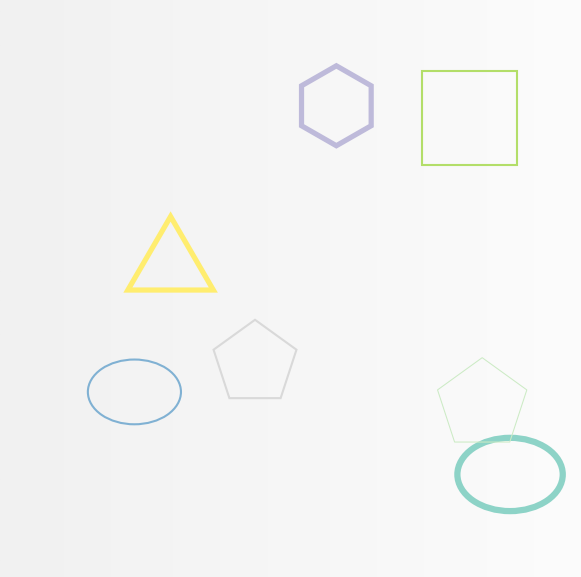[{"shape": "oval", "thickness": 3, "radius": 0.45, "center": [0.878, 0.178]}, {"shape": "hexagon", "thickness": 2.5, "radius": 0.35, "center": [0.579, 0.816]}, {"shape": "oval", "thickness": 1, "radius": 0.4, "center": [0.231, 0.321]}, {"shape": "square", "thickness": 1, "radius": 0.41, "center": [0.808, 0.795]}, {"shape": "pentagon", "thickness": 1, "radius": 0.37, "center": [0.439, 0.37]}, {"shape": "pentagon", "thickness": 0.5, "radius": 0.4, "center": [0.83, 0.299]}, {"shape": "triangle", "thickness": 2.5, "radius": 0.42, "center": [0.293, 0.539]}]